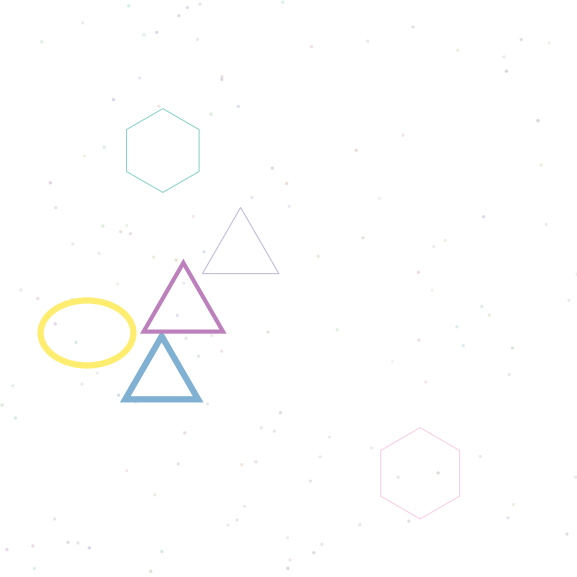[{"shape": "hexagon", "thickness": 0.5, "radius": 0.36, "center": [0.282, 0.738]}, {"shape": "triangle", "thickness": 0.5, "radius": 0.38, "center": [0.417, 0.563]}, {"shape": "triangle", "thickness": 3, "radius": 0.36, "center": [0.28, 0.344]}, {"shape": "hexagon", "thickness": 0.5, "radius": 0.4, "center": [0.727, 0.18]}, {"shape": "triangle", "thickness": 2, "radius": 0.4, "center": [0.317, 0.465]}, {"shape": "oval", "thickness": 3, "radius": 0.4, "center": [0.151, 0.423]}]